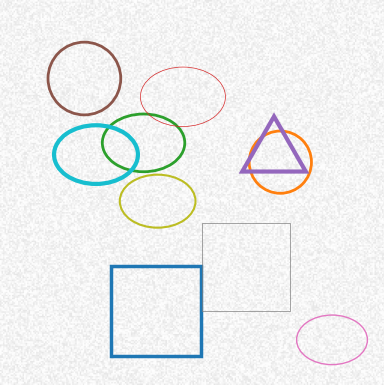[{"shape": "square", "thickness": 2.5, "radius": 0.58, "center": [0.406, 0.192]}, {"shape": "circle", "thickness": 2, "radius": 0.4, "center": [0.728, 0.579]}, {"shape": "oval", "thickness": 2, "radius": 0.54, "center": [0.373, 0.629]}, {"shape": "oval", "thickness": 0.5, "radius": 0.55, "center": [0.475, 0.749]}, {"shape": "triangle", "thickness": 3, "radius": 0.48, "center": [0.712, 0.602]}, {"shape": "circle", "thickness": 2, "radius": 0.47, "center": [0.219, 0.796]}, {"shape": "oval", "thickness": 1, "radius": 0.46, "center": [0.862, 0.117]}, {"shape": "square", "thickness": 0.5, "radius": 0.57, "center": [0.638, 0.307]}, {"shape": "oval", "thickness": 1.5, "radius": 0.49, "center": [0.409, 0.477]}, {"shape": "oval", "thickness": 3, "radius": 0.54, "center": [0.249, 0.598]}]